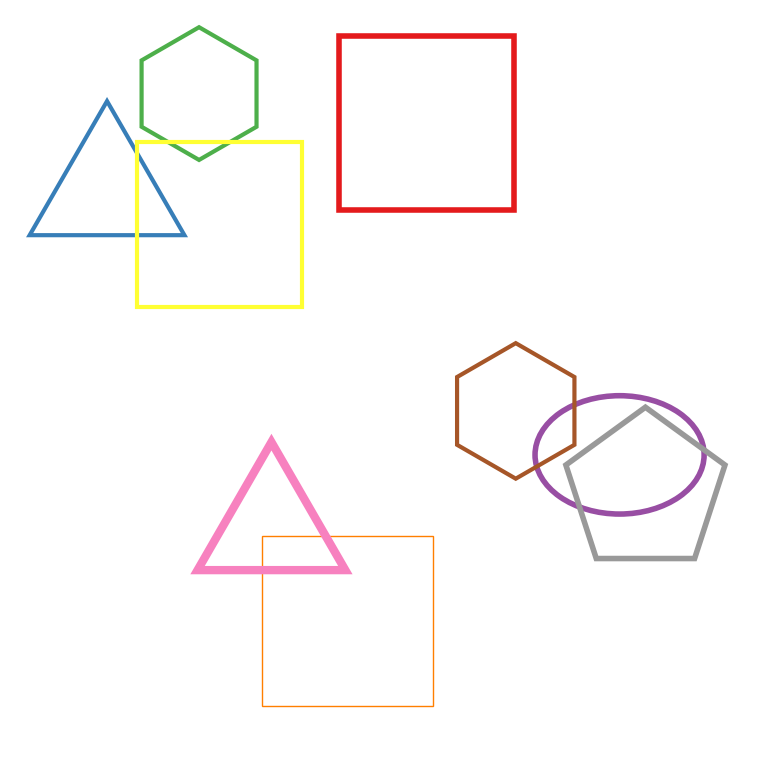[{"shape": "square", "thickness": 2, "radius": 0.57, "center": [0.554, 0.84]}, {"shape": "triangle", "thickness": 1.5, "radius": 0.58, "center": [0.139, 0.753]}, {"shape": "hexagon", "thickness": 1.5, "radius": 0.43, "center": [0.259, 0.878]}, {"shape": "oval", "thickness": 2, "radius": 0.55, "center": [0.805, 0.409]}, {"shape": "square", "thickness": 0.5, "radius": 0.55, "center": [0.451, 0.193]}, {"shape": "square", "thickness": 1.5, "radius": 0.54, "center": [0.285, 0.709]}, {"shape": "hexagon", "thickness": 1.5, "radius": 0.44, "center": [0.67, 0.466]}, {"shape": "triangle", "thickness": 3, "radius": 0.55, "center": [0.353, 0.315]}, {"shape": "pentagon", "thickness": 2, "radius": 0.54, "center": [0.838, 0.363]}]